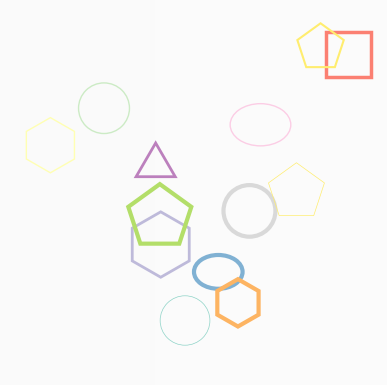[{"shape": "circle", "thickness": 0.5, "radius": 0.32, "center": [0.477, 0.168]}, {"shape": "hexagon", "thickness": 1, "radius": 0.36, "center": [0.13, 0.623]}, {"shape": "hexagon", "thickness": 2, "radius": 0.42, "center": [0.415, 0.365]}, {"shape": "square", "thickness": 2.5, "radius": 0.29, "center": [0.899, 0.859]}, {"shape": "oval", "thickness": 3, "radius": 0.31, "center": [0.563, 0.294]}, {"shape": "hexagon", "thickness": 3, "radius": 0.31, "center": [0.614, 0.213]}, {"shape": "pentagon", "thickness": 3, "radius": 0.43, "center": [0.412, 0.436]}, {"shape": "oval", "thickness": 1, "radius": 0.39, "center": [0.672, 0.676]}, {"shape": "circle", "thickness": 3, "radius": 0.34, "center": [0.644, 0.452]}, {"shape": "triangle", "thickness": 2, "radius": 0.29, "center": [0.402, 0.57]}, {"shape": "circle", "thickness": 1, "radius": 0.33, "center": [0.268, 0.719]}, {"shape": "pentagon", "thickness": 1.5, "radius": 0.31, "center": [0.827, 0.877]}, {"shape": "pentagon", "thickness": 0.5, "radius": 0.38, "center": [0.765, 0.501]}]